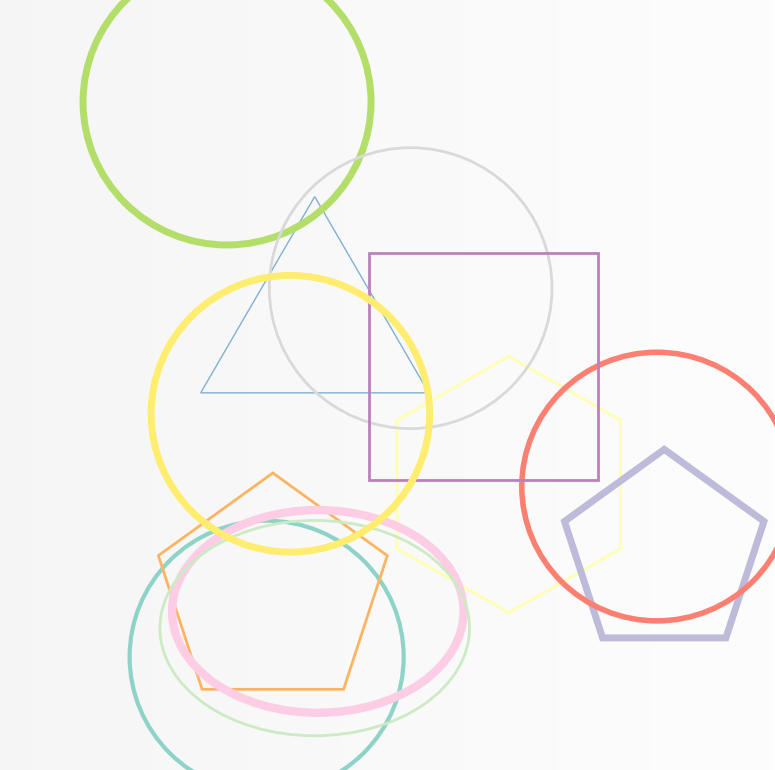[{"shape": "circle", "thickness": 1.5, "radius": 0.88, "center": [0.344, 0.147]}, {"shape": "hexagon", "thickness": 1, "radius": 0.83, "center": [0.656, 0.371]}, {"shape": "pentagon", "thickness": 2.5, "radius": 0.68, "center": [0.857, 0.281]}, {"shape": "circle", "thickness": 2, "radius": 0.87, "center": [0.848, 0.368]}, {"shape": "triangle", "thickness": 0.5, "radius": 0.85, "center": [0.406, 0.575]}, {"shape": "pentagon", "thickness": 1, "radius": 0.78, "center": [0.352, 0.23]}, {"shape": "circle", "thickness": 2.5, "radius": 0.93, "center": [0.293, 0.868]}, {"shape": "oval", "thickness": 3, "radius": 0.94, "center": [0.41, 0.206]}, {"shape": "circle", "thickness": 1, "radius": 0.91, "center": [0.53, 0.626]}, {"shape": "square", "thickness": 1, "radius": 0.74, "center": [0.624, 0.524]}, {"shape": "oval", "thickness": 1, "radius": 1.0, "center": [0.406, 0.184]}, {"shape": "circle", "thickness": 2.5, "radius": 0.9, "center": [0.375, 0.463]}]